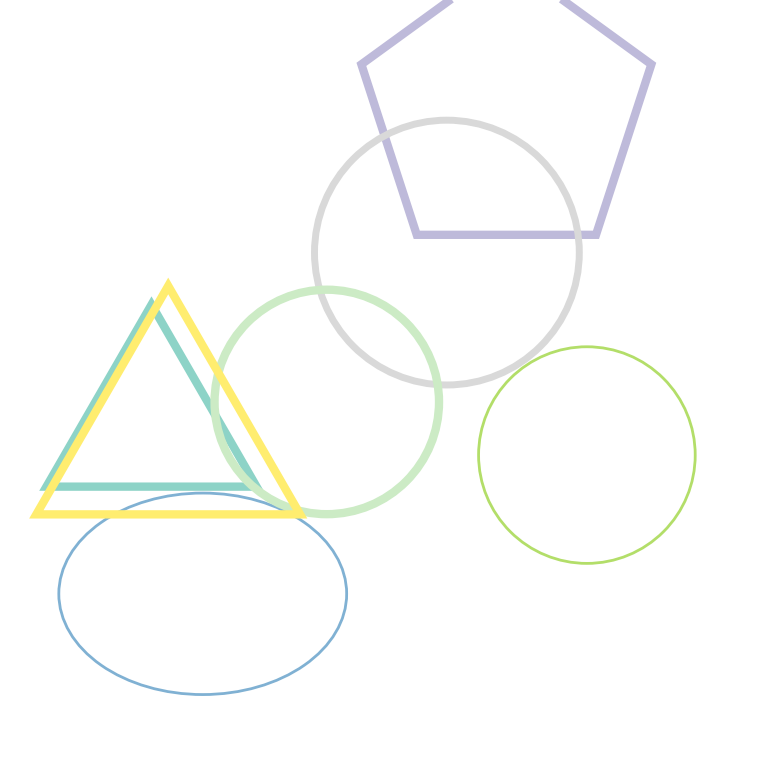[{"shape": "triangle", "thickness": 3, "radius": 0.79, "center": [0.197, 0.447]}, {"shape": "pentagon", "thickness": 3, "radius": 0.99, "center": [0.658, 0.855]}, {"shape": "oval", "thickness": 1, "radius": 0.93, "center": [0.263, 0.229]}, {"shape": "circle", "thickness": 1, "radius": 0.7, "center": [0.762, 0.409]}, {"shape": "circle", "thickness": 2.5, "radius": 0.86, "center": [0.58, 0.672]}, {"shape": "circle", "thickness": 3, "radius": 0.73, "center": [0.424, 0.478]}, {"shape": "triangle", "thickness": 3, "radius": 0.99, "center": [0.218, 0.431]}]